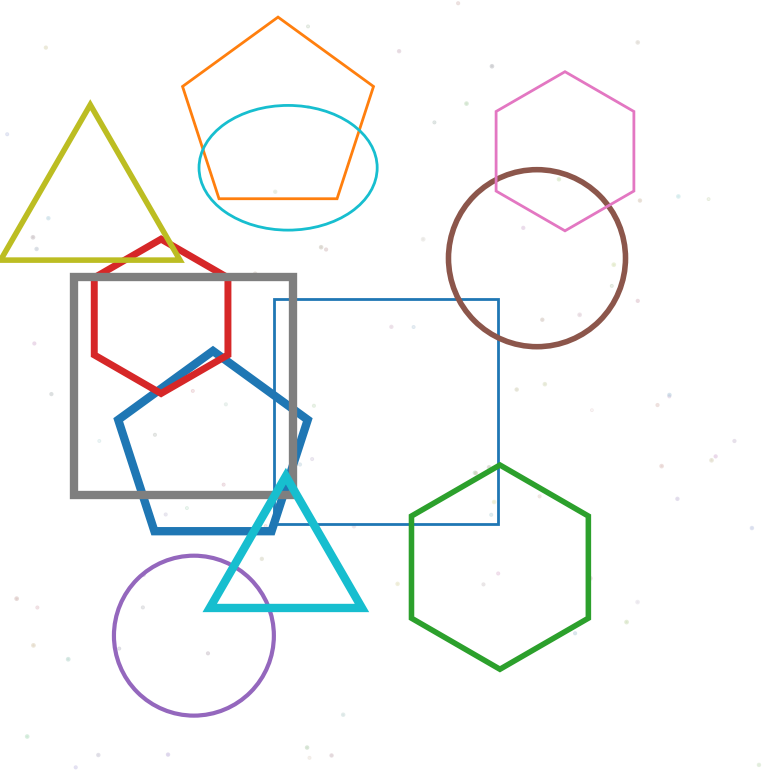[{"shape": "pentagon", "thickness": 3, "radius": 0.65, "center": [0.277, 0.415]}, {"shape": "square", "thickness": 1, "radius": 0.73, "center": [0.501, 0.466]}, {"shape": "pentagon", "thickness": 1, "radius": 0.65, "center": [0.361, 0.847]}, {"shape": "hexagon", "thickness": 2, "radius": 0.66, "center": [0.649, 0.263]}, {"shape": "hexagon", "thickness": 2.5, "radius": 0.5, "center": [0.209, 0.589]}, {"shape": "circle", "thickness": 1.5, "radius": 0.52, "center": [0.252, 0.174]}, {"shape": "circle", "thickness": 2, "radius": 0.57, "center": [0.697, 0.665]}, {"shape": "hexagon", "thickness": 1, "radius": 0.52, "center": [0.734, 0.804]}, {"shape": "square", "thickness": 3, "radius": 0.71, "center": [0.238, 0.499]}, {"shape": "triangle", "thickness": 2, "radius": 0.67, "center": [0.117, 0.729]}, {"shape": "oval", "thickness": 1, "radius": 0.58, "center": [0.374, 0.782]}, {"shape": "triangle", "thickness": 3, "radius": 0.57, "center": [0.371, 0.267]}]